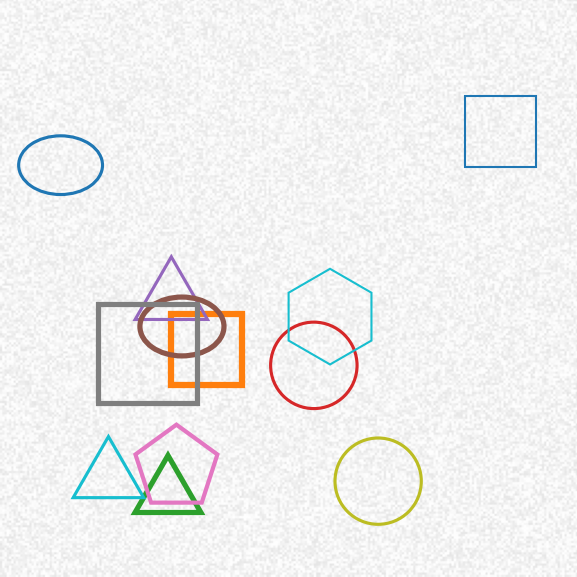[{"shape": "oval", "thickness": 1.5, "radius": 0.36, "center": [0.105, 0.713]}, {"shape": "square", "thickness": 1, "radius": 0.31, "center": [0.867, 0.772]}, {"shape": "square", "thickness": 3, "radius": 0.31, "center": [0.357, 0.394]}, {"shape": "triangle", "thickness": 2.5, "radius": 0.33, "center": [0.291, 0.145]}, {"shape": "circle", "thickness": 1.5, "radius": 0.37, "center": [0.543, 0.366]}, {"shape": "triangle", "thickness": 1.5, "radius": 0.36, "center": [0.297, 0.482]}, {"shape": "oval", "thickness": 2.5, "radius": 0.36, "center": [0.315, 0.434]}, {"shape": "pentagon", "thickness": 2, "radius": 0.37, "center": [0.305, 0.189]}, {"shape": "square", "thickness": 2.5, "radius": 0.43, "center": [0.256, 0.387]}, {"shape": "circle", "thickness": 1.5, "radius": 0.37, "center": [0.655, 0.166]}, {"shape": "hexagon", "thickness": 1, "radius": 0.41, "center": [0.571, 0.451]}, {"shape": "triangle", "thickness": 1.5, "radius": 0.35, "center": [0.188, 0.173]}]